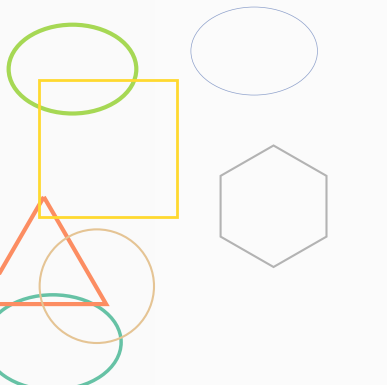[{"shape": "oval", "thickness": 2.5, "radius": 0.88, "center": [0.136, 0.111]}, {"shape": "triangle", "thickness": 3, "radius": 0.93, "center": [0.113, 0.303]}, {"shape": "oval", "thickness": 0.5, "radius": 0.82, "center": [0.656, 0.867]}, {"shape": "oval", "thickness": 3, "radius": 0.82, "center": [0.187, 0.821]}, {"shape": "square", "thickness": 2, "radius": 0.89, "center": [0.279, 0.614]}, {"shape": "circle", "thickness": 1.5, "radius": 0.74, "center": [0.25, 0.257]}, {"shape": "hexagon", "thickness": 1.5, "radius": 0.79, "center": [0.706, 0.464]}]